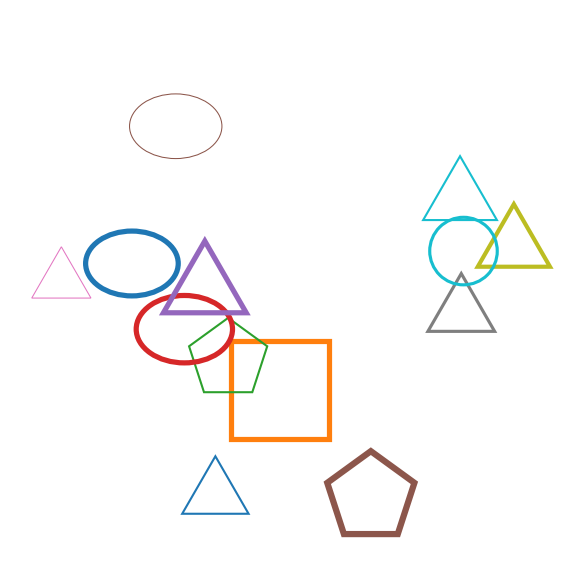[{"shape": "oval", "thickness": 2.5, "radius": 0.4, "center": [0.228, 0.543]}, {"shape": "triangle", "thickness": 1, "radius": 0.33, "center": [0.373, 0.143]}, {"shape": "square", "thickness": 2.5, "radius": 0.42, "center": [0.484, 0.324]}, {"shape": "pentagon", "thickness": 1, "radius": 0.36, "center": [0.395, 0.378]}, {"shape": "oval", "thickness": 2.5, "radius": 0.42, "center": [0.319, 0.429]}, {"shape": "triangle", "thickness": 2.5, "radius": 0.41, "center": [0.355, 0.499]}, {"shape": "pentagon", "thickness": 3, "radius": 0.4, "center": [0.642, 0.139]}, {"shape": "oval", "thickness": 0.5, "radius": 0.4, "center": [0.304, 0.781]}, {"shape": "triangle", "thickness": 0.5, "radius": 0.3, "center": [0.106, 0.513]}, {"shape": "triangle", "thickness": 1.5, "radius": 0.33, "center": [0.799, 0.459]}, {"shape": "triangle", "thickness": 2, "radius": 0.36, "center": [0.89, 0.573]}, {"shape": "circle", "thickness": 1.5, "radius": 0.29, "center": [0.803, 0.564]}, {"shape": "triangle", "thickness": 1, "radius": 0.37, "center": [0.797, 0.655]}]